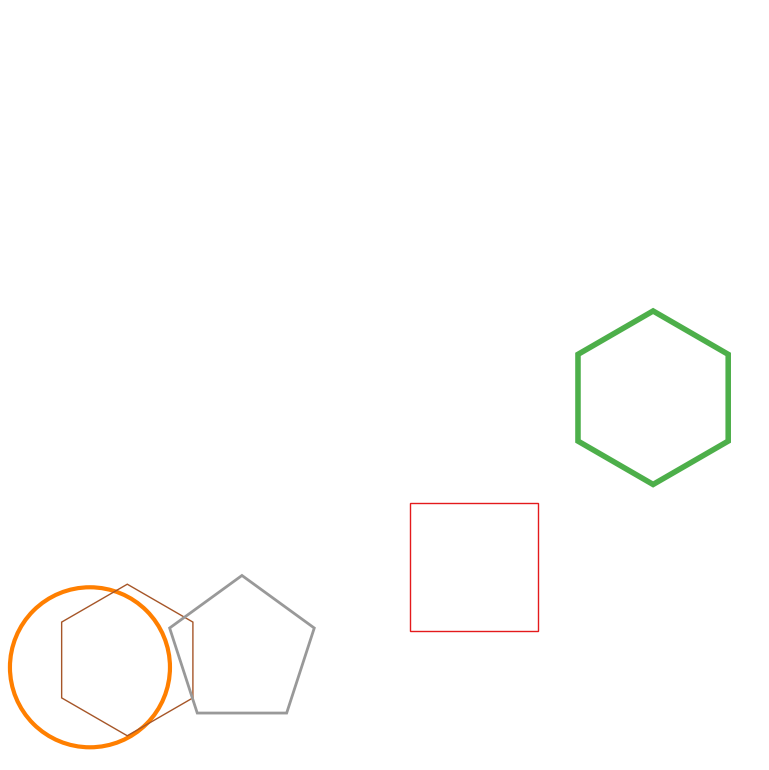[{"shape": "square", "thickness": 0.5, "radius": 0.42, "center": [0.615, 0.264]}, {"shape": "hexagon", "thickness": 2, "radius": 0.56, "center": [0.848, 0.483]}, {"shape": "circle", "thickness": 1.5, "radius": 0.52, "center": [0.117, 0.133]}, {"shape": "hexagon", "thickness": 0.5, "radius": 0.49, "center": [0.165, 0.143]}, {"shape": "pentagon", "thickness": 1, "radius": 0.49, "center": [0.314, 0.154]}]